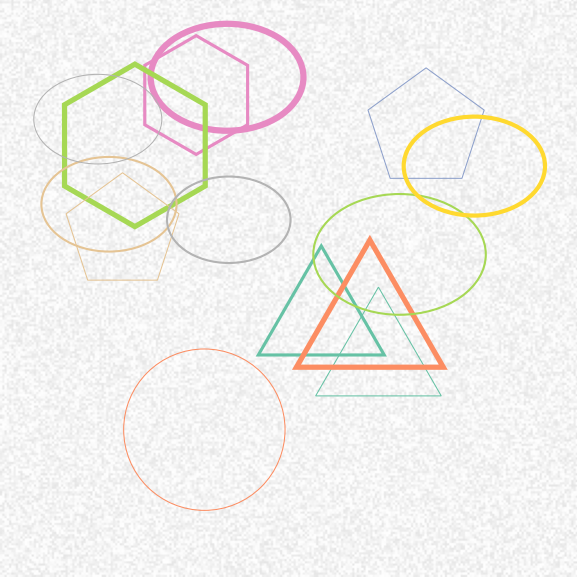[{"shape": "triangle", "thickness": 1.5, "radius": 0.63, "center": [0.556, 0.447]}, {"shape": "triangle", "thickness": 0.5, "radius": 0.63, "center": [0.655, 0.376]}, {"shape": "triangle", "thickness": 2.5, "radius": 0.73, "center": [0.64, 0.437]}, {"shape": "circle", "thickness": 0.5, "radius": 0.7, "center": [0.354, 0.255]}, {"shape": "pentagon", "thickness": 0.5, "radius": 0.53, "center": [0.738, 0.776]}, {"shape": "oval", "thickness": 3, "radius": 0.66, "center": [0.393, 0.865]}, {"shape": "hexagon", "thickness": 1.5, "radius": 0.51, "center": [0.34, 0.835]}, {"shape": "oval", "thickness": 1, "radius": 0.75, "center": [0.692, 0.559]}, {"shape": "hexagon", "thickness": 2.5, "radius": 0.7, "center": [0.234, 0.747]}, {"shape": "oval", "thickness": 2, "radius": 0.61, "center": [0.821, 0.712]}, {"shape": "oval", "thickness": 1, "radius": 0.59, "center": [0.189, 0.645]}, {"shape": "pentagon", "thickness": 0.5, "radius": 0.51, "center": [0.212, 0.597]}, {"shape": "oval", "thickness": 0.5, "radius": 0.55, "center": [0.169, 0.793]}, {"shape": "oval", "thickness": 1, "radius": 0.53, "center": [0.396, 0.619]}]